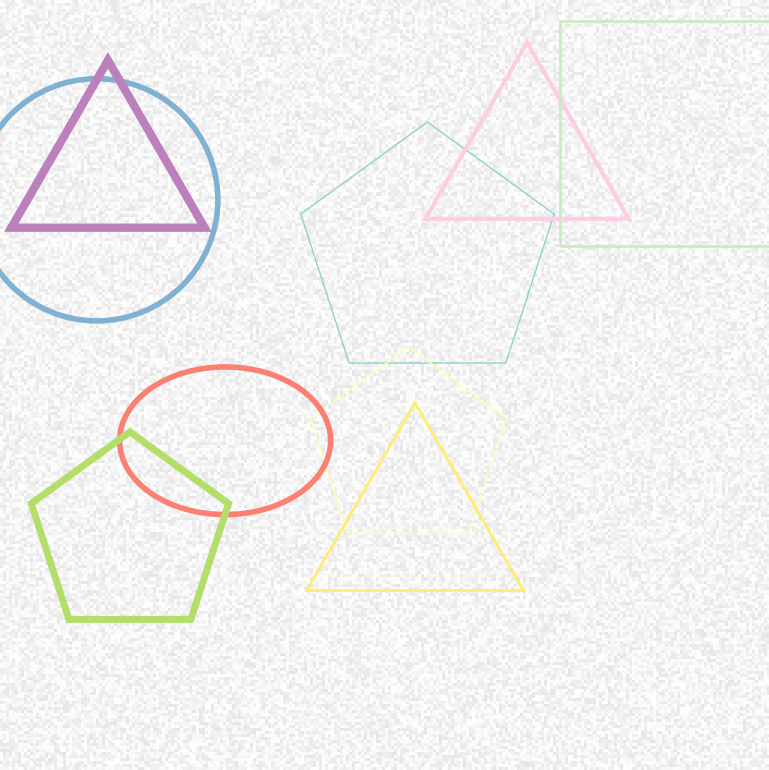[{"shape": "pentagon", "thickness": 0.5, "radius": 0.87, "center": [0.555, 0.669]}, {"shape": "pentagon", "thickness": 0.5, "radius": 0.67, "center": [0.53, 0.416]}, {"shape": "oval", "thickness": 2, "radius": 0.69, "center": [0.292, 0.428]}, {"shape": "circle", "thickness": 2, "radius": 0.79, "center": [0.126, 0.741]}, {"shape": "pentagon", "thickness": 2.5, "radius": 0.67, "center": [0.169, 0.304]}, {"shape": "triangle", "thickness": 1.5, "radius": 0.76, "center": [0.685, 0.792]}, {"shape": "triangle", "thickness": 3, "radius": 0.72, "center": [0.14, 0.777]}, {"shape": "square", "thickness": 1, "radius": 0.73, "center": [0.873, 0.826]}, {"shape": "triangle", "thickness": 1, "radius": 0.81, "center": [0.539, 0.314]}]